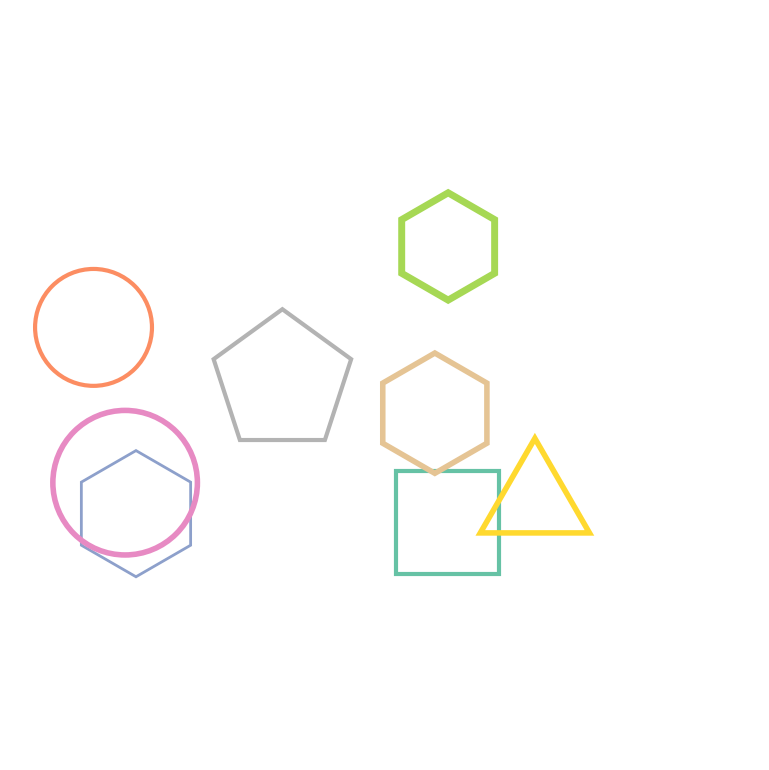[{"shape": "square", "thickness": 1.5, "radius": 0.34, "center": [0.581, 0.321]}, {"shape": "circle", "thickness": 1.5, "radius": 0.38, "center": [0.121, 0.575]}, {"shape": "hexagon", "thickness": 1, "radius": 0.41, "center": [0.177, 0.333]}, {"shape": "circle", "thickness": 2, "radius": 0.47, "center": [0.163, 0.373]}, {"shape": "hexagon", "thickness": 2.5, "radius": 0.35, "center": [0.582, 0.68]}, {"shape": "triangle", "thickness": 2, "radius": 0.41, "center": [0.695, 0.349]}, {"shape": "hexagon", "thickness": 2, "radius": 0.39, "center": [0.565, 0.463]}, {"shape": "pentagon", "thickness": 1.5, "radius": 0.47, "center": [0.367, 0.505]}]